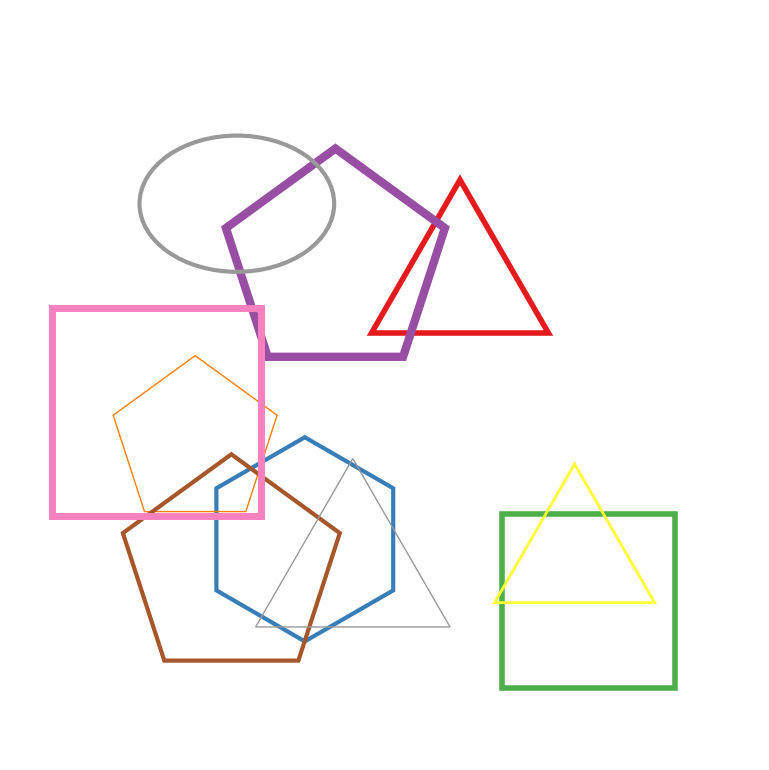[{"shape": "triangle", "thickness": 2, "radius": 0.66, "center": [0.597, 0.634]}, {"shape": "hexagon", "thickness": 1.5, "radius": 0.66, "center": [0.396, 0.3]}, {"shape": "square", "thickness": 2, "radius": 0.56, "center": [0.764, 0.219]}, {"shape": "pentagon", "thickness": 3, "radius": 0.75, "center": [0.436, 0.658]}, {"shape": "pentagon", "thickness": 0.5, "radius": 0.56, "center": [0.253, 0.426]}, {"shape": "triangle", "thickness": 1, "radius": 0.6, "center": [0.746, 0.277]}, {"shape": "pentagon", "thickness": 1.5, "radius": 0.74, "center": [0.3, 0.262]}, {"shape": "square", "thickness": 2.5, "radius": 0.68, "center": [0.203, 0.465]}, {"shape": "triangle", "thickness": 0.5, "radius": 0.73, "center": [0.458, 0.259]}, {"shape": "oval", "thickness": 1.5, "radius": 0.63, "center": [0.308, 0.735]}]